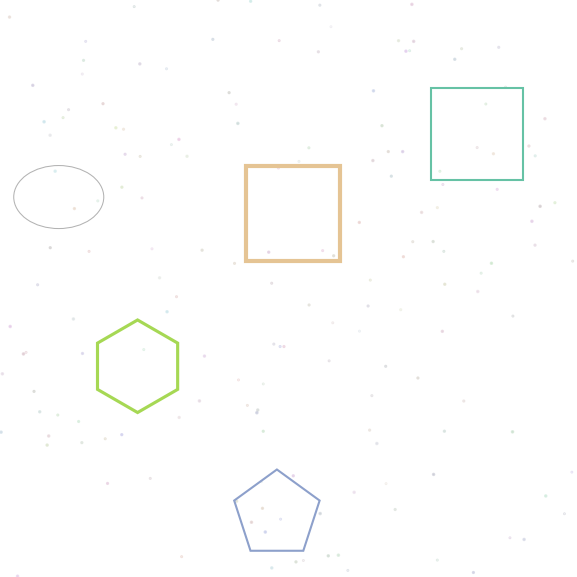[{"shape": "square", "thickness": 1, "radius": 0.4, "center": [0.826, 0.768]}, {"shape": "pentagon", "thickness": 1, "radius": 0.39, "center": [0.479, 0.108]}, {"shape": "hexagon", "thickness": 1.5, "radius": 0.4, "center": [0.238, 0.365]}, {"shape": "square", "thickness": 2, "radius": 0.41, "center": [0.507, 0.63]}, {"shape": "oval", "thickness": 0.5, "radius": 0.39, "center": [0.102, 0.658]}]